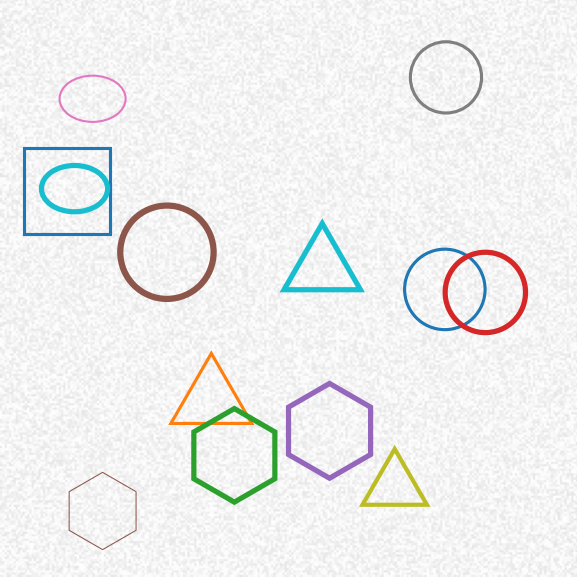[{"shape": "square", "thickness": 1.5, "radius": 0.37, "center": [0.116, 0.668]}, {"shape": "circle", "thickness": 1.5, "radius": 0.35, "center": [0.77, 0.498]}, {"shape": "triangle", "thickness": 1.5, "radius": 0.4, "center": [0.366, 0.306]}, {"shape": "hexagon", "thickness": 2.5, "radius": 0.4, "center": [0.406, 0.211]}, {"shape": "circle", "thickness": 2.5, "radius": 0.35, "center": [0.84, 0.493]}, {"shape": "hexagon", "thickness": 2.5, "radius": 0.41, "center": [0.571, 0.253]}, {"shape": "circle", "thickness": 3, "radius": 0.4, "center": [0.289, 0.562]}, {"shape": "hexagon", "thickness": 0.5, "radius": 0.33, "center": [0.178, 0.114]}, {"shape": "oval", "thickness": 1, "radius": 0.29, "center": [0.16, 0.828]}, {"shape": "circle", "thickness": 1.5, "radius": 0.31, "center": [0.772, 0.865]}, {"shape": "triangle", "thickness": 2, "radius": 0.32, "center": [0.683, 0.157]}, {"shape": "oval", "thickness": 2.5, "radius": 0.29, "center": [0.129, 0.673]}, {"shape": "triangle", "thickness": 2.5, "radius": 0.38, "center": [0.558, 0.536]}]